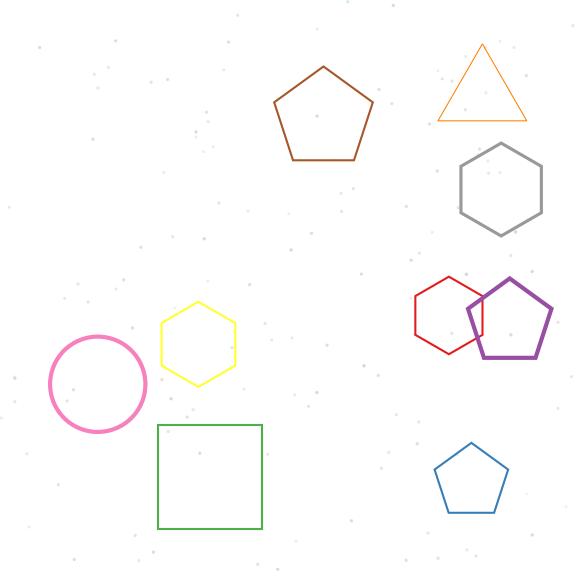[{"shape": "hexagon", "thickness": 1, "radius": 0.34, "center": [0.777, 0.453]}, {"shape": "pentagon", "thickness": 1, "radius": 0.33, "center": [0.816, 0.165]}, {"shape": "square", "thickness": 1, "radius": 0.45, "center": [0.363, 0.173]}, {"shape": "pentagon", "thickness": 2, "radius": 0.38, "center": [0.883, 0.441]}, {"shape": "triangle", "thickness": 0.5, "radius": 0.44, "center": [0.835, 0.834]}, {"shape": "hexagon", "thickness": 1, "radius": 0.37, "center": [0.344, 0.403]}, {"shape": "pentagon", "thickness": 1, "radius": 0.45, "center": [0.56, 0.794]}, {"shape": "circle", "thickness": 2, "radius": 0.41, "center": [0.169, 0.334]}, {"shape": "hexagon", "thickness": 1.5, "radius": 0.4, "center": [0.868, 0.671]}]